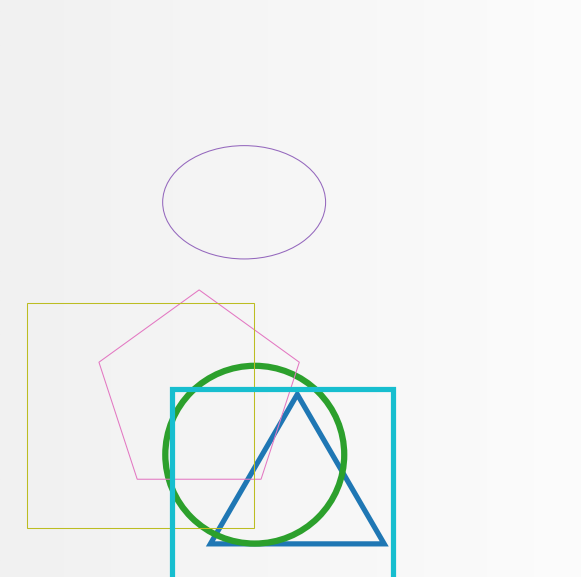[{"shape": "triangle", "thickness": 2.5, "radius": 0.86, "center": [0.511, 0.144]}, {"shape": "circle", "thickness": 3, "radius": 0.77, "center": [0.438, 0.212]}, {"shape": "oval", "thickness": 0.5, "radius": 0.7, "center": [0.42, 0.649]}, {"shape": "pentagon", "thickness": 0.5, "radius": 0.91, "center": [0.343, 0.316]}, {"shape": "square", "thickness": 0.5, "radius": 0.97, "center": [0.242, 0.28]}, {"shape": "square", "thickness": 2.5, "radius": 0.95, "center": [0.485, 0.135]}]